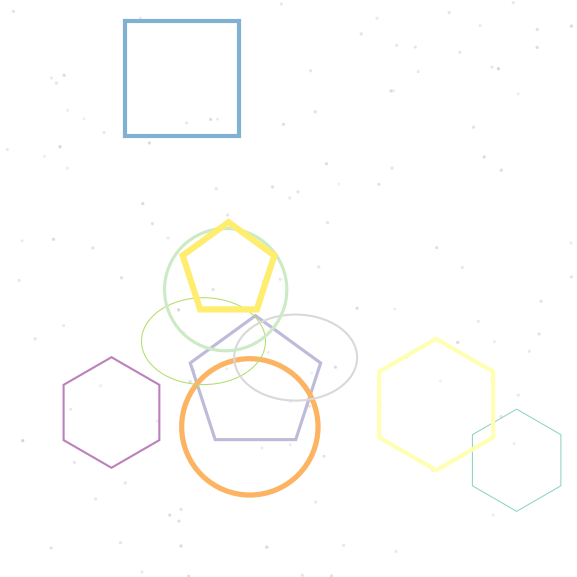[{"shape": "hexagon", "thickness": 0.5, "radius": 0.44, "center": [0.895, 0.202]}, {"shape": "hexagon", "thickness": 2, "radius": 0.57, "center": [0.755, 0.299]}, {"shape": "pentagon", "thickness": 1.5, "radius": 0.59, "center": [0.442, 0.334]}, {"shape": "square", "thickness": 2, "radius": 0.5, "center": [0.315, 0.864]}, {"shape": "circle", "thickness": 2.5, "radius": 0.59, "center": [0.433, 0.26]}, {"shape": "oval", "thickness": 0.5, "radius": 0.54, "center": [0.352, 0.408]}, {"shape": "oval", "thickness": 1, "radius": 0.53, "center": [0.512, 0.38]}, {"shape": "hexagon", "thickness": 1, "radius": 0.48, "center": [0.193, 0.285]}, {"shape": "circle", "thickness": 1.5, "radius": 0.53, "center": [0.391, 0.498]}, {"shape": "pentagon", "thickness": 3, "radius": 0.42, "center": [0.396, 0.531]}]